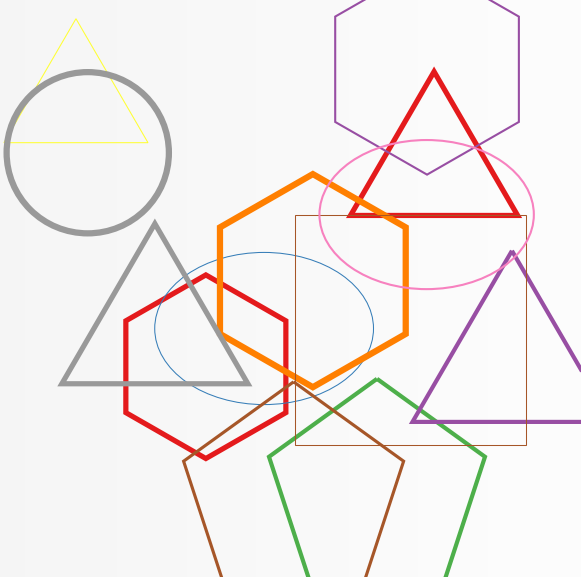[{"shape": "triangle", "thickness": 2.5, "radius": 0.83, "center": [0.747, 0.709]}, {"shape": "hexagon", "thickness": 2.5, "radius": 0.79, "center": [0.354, 0.364]}, {"shape": "oval", "thickness": 0.5, "radius": 0.94, "center": [0.454, 0.43]}, {"shape": "pentagon", "thickness": 2, "radius": 0.98, "center": [0.649, 0.148]}, {"shape": "triangle", "thickness": 2, "radius": 0.99, "center": [0.881, 0.367]}, {"shape": "hexagon", "thickness": 1, "radius": 0.91, "center": [0.735, 0.879]}, {"shape": "hexagon", "thickness": 3, "radius": 0.92, "center": [0.538, 0.513]}, {"shape": "triangle", "thickness": 0.5, "radius": 0.72, "center": [0.131, 0.824]}, {"shape": "pentagon", "thickness": 1.5, "radius": 0.99, "center": [0.505, 0.139]}, {"shape": "square", "thickness": 0.5, "radius": 0.99, "center": [0.706, 0.428]}, {"shape": "oval", "thickness": 1, "radius": 0.92, "center": [0.734, 0.628]}, {"shape": "triangle", "thickness": 2.5, "radius": 0.92, "center": [0.266, 0.427]}, {"shape": "circle", "thickness": 3, "radius": 0.7, "center": [0.151, 0.735]}]